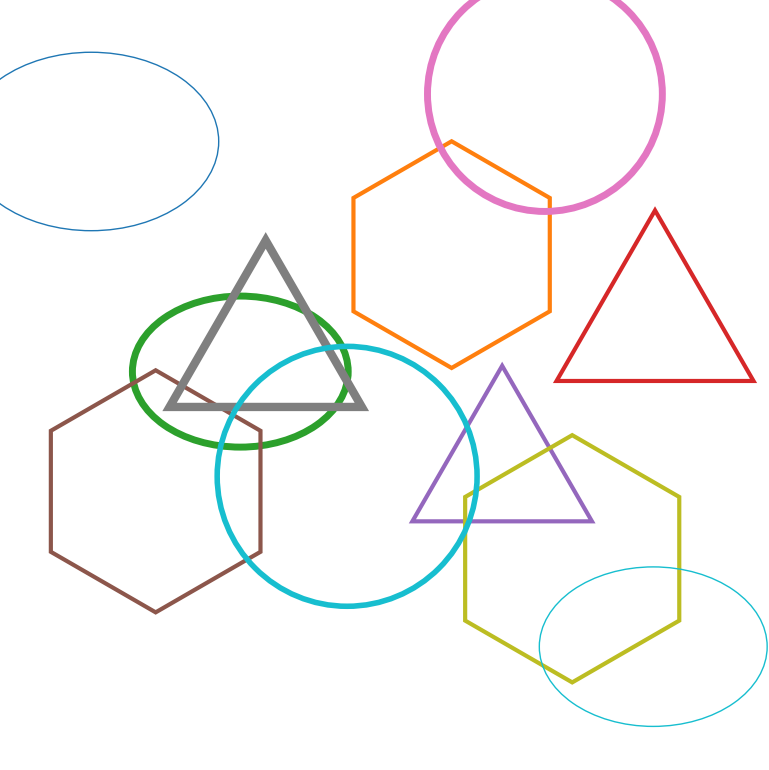[{"shape": "oval", "thickness": 0.5, "radius": 0.83, "center": [0.119, 0.816]}, {"shape": "hexagon", "thickness": 1.5, "radius": 0.74, "center": [0.587, 0.669]}, {"shape": "oval", "thickness": 2.5, "radius": 0.7, "center": [0.312, 0.517]}, {"shape": "triangle", "thickness": 1.5, "radius": 0.74, "center": [0.851, 0.579]}, {"shape": "triangle", "thickness": 1.5, "radius": 0.67, "center": [0.652, 0.39]}, {"shape": "hexagon", "thickness": 1.5, "radius": 0.79, "center": [0.202, 0.362]}, {"shape": "circle", "thickness": 2.5, "radius": 0.76, "center": [0.708, 0.878]}, {"shape": "triangle", "thickness": 3, "radius": 0.72, "center": [0.345, 0.544]}, {"shape": "hexagon", "thickness": 1.5, "radius": 0.8, "center": [0.743, 0.274]}, {"shape": "circle", "thickness": 2, "radius": 0.84, "center": [0.451, 0.381]}, {"shape": "oval", "thickness": 0.5, "radius": 0.74, "center": [0.848, 0.16]}]